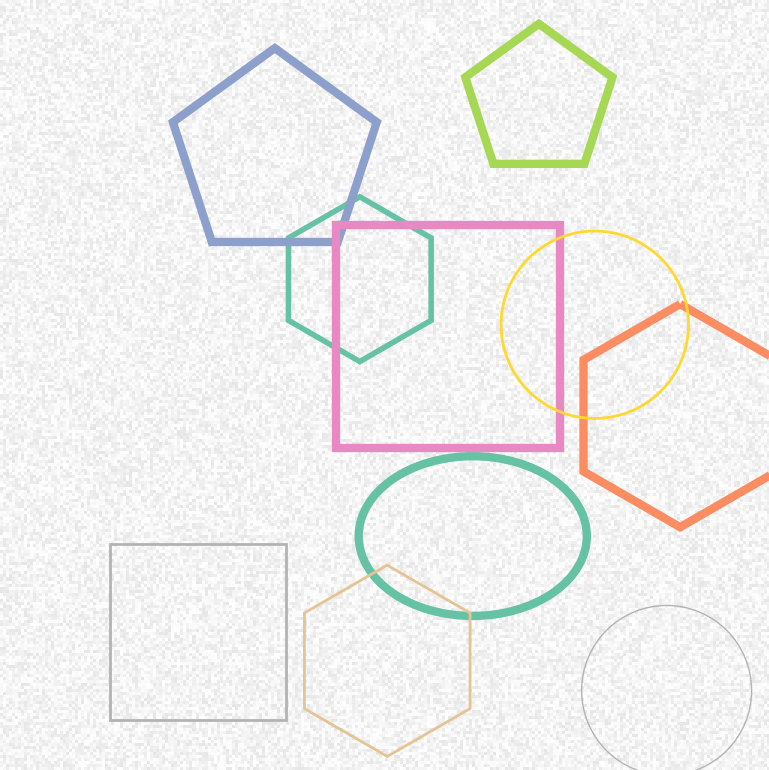[{"shape": "hexagon", "thickness": 2, "radius": 0.53, "center": [0.467, 0.637]}, {"shape": "oval", "thickness": 3, "radius": 0.74, "center": [0.614, 0.304]}, {"shape": "hexagon", "thickness": 3, "radius": 0.72, "center": [0.883, 0.46]}, {"shape": "pentagon", "thickness": 3, "radius": 0.7, "center": [0.357, 0.798]}, {"shape": "square", "thickness": 3, "radius": 0.73, "center": [0.582, 0.563]}, {"shape": "pentagon", "thickness": 3, "radius": 0.5, "center": [0.7, 0.869]}, {"shape": "circle", "thickness": 1, "radius": 0.61, "center": [0.772, 0.578]}, {"shape": "hexagon", "thickness": 1, "radius": 0.62, "center": [0.503, 0.142]}, {"shape": "square", "thickness": 1, "radius": 0.57, "center": [0.257, 0.179]}, {"shape": "circle", "thickness": 0.5, "radius": 0.55, "center": [0.866, 0.103]}]